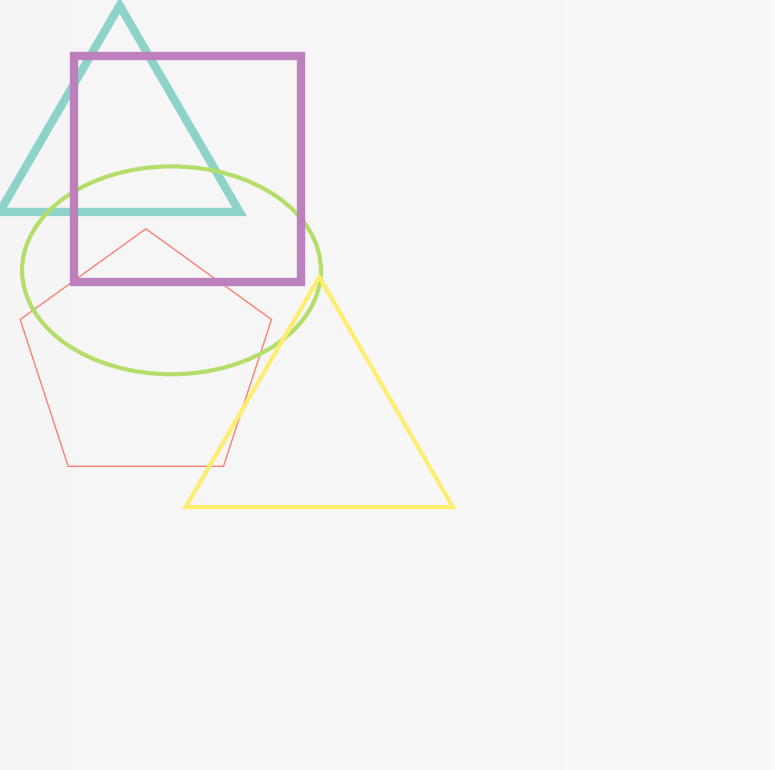[{"shape": "triangle", "thickness": 3, "radius": 0.89, "center": [0.154, 0.814]}, {"shape": "pentagon", "thickness": 0.5, "radius": 0.85, "center": [0.188, 0.532]}, {"shape": "oval", "thickness": 1.5, "radius": 0.96, "center": [0.221, 0.649]}, {"shape": "square", "thickness": 3, "radius": 0.73, "center": [0.242, 0.78]}, {"shape": "triangle", "thickness": 1.5, "radius": 1.0, "center": [0.412, 0.441]}]